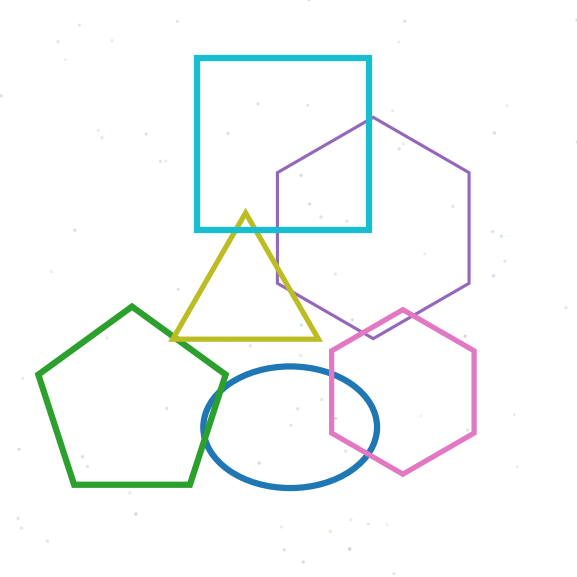[{"shape": "oval", "thickness": 3, "radius": 0.75, "center": [0.502, 0.259]}, {"shape": "pentagon", "thickness": 3, "radius": 0.85, "center": [0.229, 0.298]}, {"shape": "hexagon", "thickness": 1.5, "radius": 0.96, "center": [0.646, 0.604]}, {"shape": "hexagon", "thickness": 2.5, "radius": 0.71, "center": [0.698, 0.32]}, {"shape": "triangle", "thickness": 2.5, "radius": 0.73, "center": [0.425, 0.485]}, {"shape": "square", "thickness": 3, "radius": 0.75, "center": [0.49, 0.75]}]